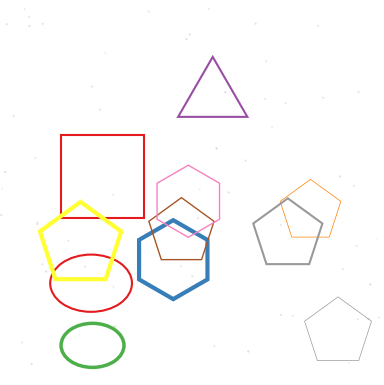[{"shape": "square", "thickness": 1.5, "radius": 0.54, "center": [0.266, 0.542]}, {"shape": "oval", "thickness": 1.5, "radius": 0.53, "center": [0.237, 0.264]}, {"shape": "hexagon", "thickness": 3, "radius": 0.51, "center": [0.45, 0.326]}, {"shape": "oval", "thickness": 2.5, "radius": 0.41, "center": [0.24, 0.103]}, {"shape": "triangle", "thickness": 1.5, "radius": 0.52, "center": [0.553, 0.748]}, {"shape": "pentagon", "thickness": 0.5, "radius": 0.41, "center": [0.807, 0.451]}, {"shape": "pentagon", "thickness": 3, "radius": 0.56, "center": [0.209, 0.365]}, {"shape": "pentagon", "thickness": 1, "radius": 0.44, "center": [0.471, 0.398]}, {"shape": "hexagon", "thickness": 1, "radius": 0.47, "center": [0.489, 0.477]}, {"shape": "pentagon", "thickness": 1.5, "radius": 0.47, "center": [0.748, 0.39]}, {"shape": "pentagon", "thickness": 0.5, "radius": 0.46, "center": [0.878, 0.137]}]